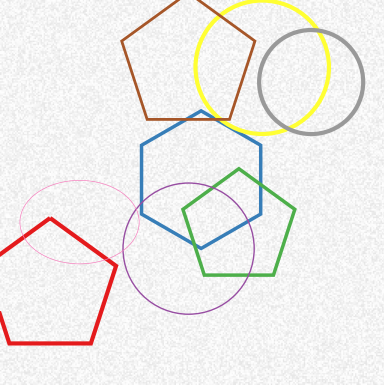[{"shape": "pentagon", "thickness": 3, "radius": 0.9, "center": [0.13, 0.254]}, {"shape": "hexagon", "thickness": 2.5, "radius": 0.89, "center": [0.522, 0.533]}, {"shape": "pentagon", "thickness": 2.5, "radius": 0.76, "center": [0.62, 0.409]}, {"shape": "circle", "thickness": 1, "radius": 0.85, "center": [0.49, 0.354]}, {"shape": "circle", "thickness": 3, "radius": 0.87, "center": [0.681, 0.825]}, {"shape": "pentagon", "thickness": 2, "radius": 0.91, "center": [0.489, 0.837]}, {"shape": "oval", "thickness": 0.5, "radius": 0.77, "center": [0.207, 0.423]}, {"shape": "circle", "thickness": 3, "radius": 0.68, "center": [0.808, 0.787]}]